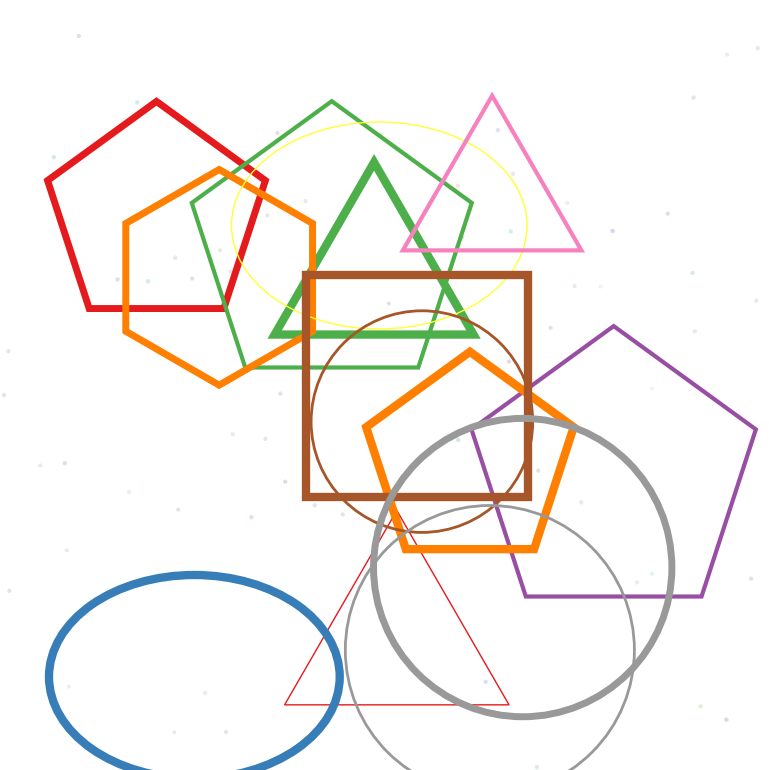[{"shape": "pentagon", "thickness": 2.5, "radius": 0.74, "center": [0.203, 0.72]}, {"shape": "triangle", "thickness": 0.5, "radius": 0.84, "center": [0.515, 0.169]}, {"shape": "oval", "thickness": 3, "radius": 0.94, "center": [0.252, 0.121]}, {"shape": "pentagon", "thickness": 1.5, "radius": 0.96, "center": [0.431, 0.677]}, {"shape": "triangle", "thickness": 3, "radius": 0.75, "center": [0.486, 0.64]}, {"shape": "pentagon", "thickness": 1.5, "radius": 0.97, "center": [0.797, 0.382]}, {"shape": "pentagon", "thickness": 3, "radius": 0.71, "center": [0.61, 0.401]}, {"shape": "hexagon", "thickness": 2.5, "radius": 0.7, "center": [0.285, 0.64]}, {"shape": "oval", "thickness": 0.5, "radius": 0.96, "center": [0.493, 0.707]}, {"shape": "circle", "thickness": 1, "radius": 0.72, "center": [0.548, 0.452]}, {"shape": "square", "thickness": 3, "radius": 0.72, "center": [0.541, 0.499]}, {"shape": "triangle", "thickness": 1.5, "radius": 0.67, "center": [0.639, 0.742]}, {"shape": "circle", "thickness": 2.5, "radius": 0.97, "center": [0.679, 0.263]}, {"shape": "circle", "thickness": 1, "radius": 0.94, "center": [0.636, 0.156]}]